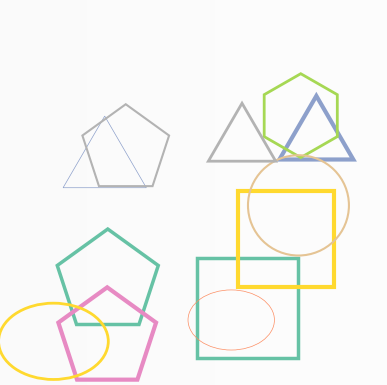[{"shape": "square", "thickness": 2.5, "radius": 0.65, "center": [0.639, 0.2]}, {"shape": "pentagon", "thickness": 2.5, "radius": 0.69, "center": [0.278, 0.268]}, {"shape": "oval", "thickness": 0.5, "radius": 0.56, "center": [0.597, 0.169]}, {"shape": "triangle", "thickness": 0.5, "radius": 0.62, "center": [0.27, 0.574]}, {"shape": "triangle", "thickness": 3, "radius": 0.55, "center": [0.816, 0.641]}, {"shape": "pentagon", "thickness": 3, "radius": 0.66, "center": [0.277, 0.121]}, {"shape": "hexagon", "thickness": 2, "radius": 0.54, "center": [0.776, 0.7]}, {"shape": "square", "thickness": 3, "radius": 0.62, "center": [0.738, 0.379]}, {"shape": "oval", "thickness": 2, "radius": 0.71, "center": [0.138, 0.113]}, {"shape": "circle", "thickness": 1.5, "radius": 0.65, "center": [0.77, 0.467]}, {"shape": "pentagon", "thickness": 1.5, "radius": 0.59, "center": [0.324, 0.612]}, {"shape": "triangle", "thickness": 2, "radius": 0.5, "center": [0.625, 0.631]}]